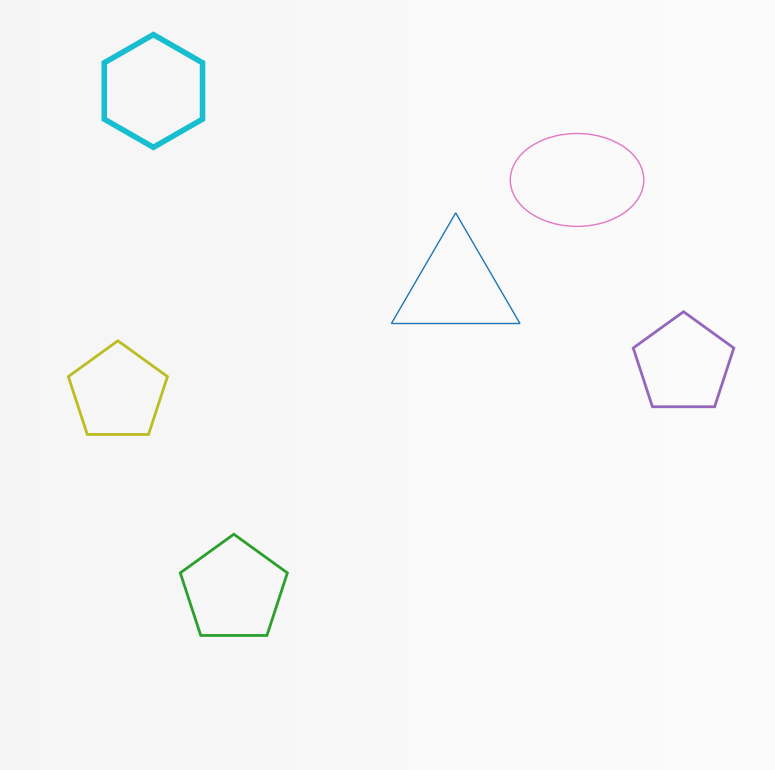[{"shape": "triangle", "thickness": 0.5, "radius": 0.48, "center": [0.588, 0.628]}, {"shape": "pentagon", "thickness": 1, "radius": 0.36, "center": [0.302, 0.234]}, {"shape": "pentagon", "thickness": 1, "radius": 0.34, "center": [0.882, 0.527]}, {"shape": "oval", "thickness": 0.5, "radius": 0.43, "center": [0.745, 0.766]}, {"shape": "pentagon", "thickness": 1, "radius": 0.34, "center": [0.152, 0.49]}, {"shape": "hexagon", "thickness": 2, "radius": 0.37, "center": [0.198, 0.882]}]